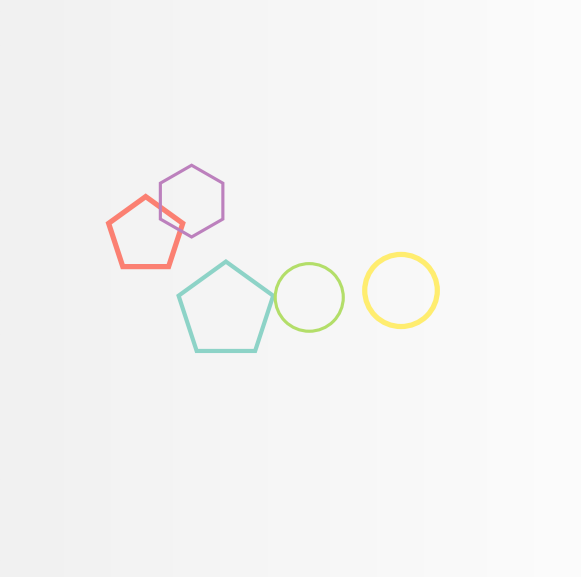[{"shape": "pentagon", "thickness": 2, "radius": 0.43, "center": [0.389, 0.461]}, {"shape": "pentagon", "thickness": 2.5, "radius": 0.34, "center": [0.251, 0.592]}, {"shape": "circle", "thickness": 1.5, "radius": 0.29, "center": [0.532, 0.484]}, {"shape": "hexagon", "thickness": 1.5, "radius": 0.31, "center": [0.33, 0.651]}, {"shape": "circle", "thickness": 2.5, "radius": 0.31, "center": [0.69, 0.496]}]